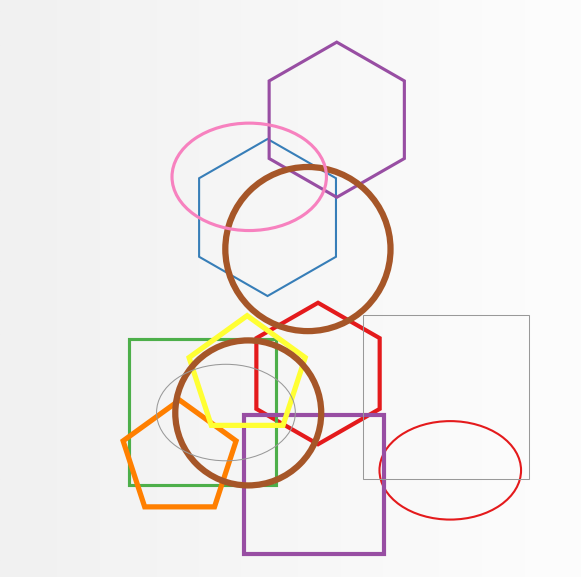[{"shape": "hexagon", "thickness": 2, "radius": 0.61, "center": [0.547, 0.352]}, {"shape": "oval", "thickness": 1, "radius": 0.61, "center": [0.775, 0.185]}, {"shape": "hexagon", "thickness": 1, "radius": 0.68, "center": [0.46, 0.623]}, {"shape": "square", "thickness": 1.5, "radius": 0.63, "center": [0.349, 0.286]}, {"shape": "hexagon", "thickness": 1.5, "radius": 0.67, "center": [0.579, 0.792]}, {"shape": "square", "thickness": 2, "radius": 0.6, "center": [0.54, 0.16]}, {"shape": "pentagon", "thickness": 2.5, "radius": 0.51, "center": [0.309, 0.204]}, {"shape": "pentagon", "thickness": 2.5, "radius": 0.53, "center": [0.425, 0.348]}, {"shape": "circle", "thickness": 3, "radius": 0.63, "center": [0.427, 0.284]}, {"shape": "circle", "thickness": 3, "radius": 0.71, "center": [0.53, 0.568]}, {"shape": "oval", "thickness": 1.5, "radius": 0.66, "center": [0.429, 0.693]}, {"shape": "square", "thickness": 0.5, "radius": 0.71, "center": [0.767, 0.312]}, {"shape": "oval", "thickness": 0.5, "radius": 0.6, "center": [0.389, 0.285]}]